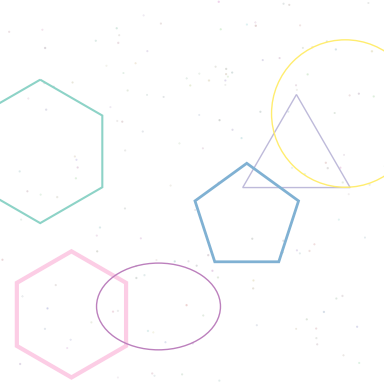[{"shape": "hexagon", "thickness": 1.5, "radius": 0.93, "center": [0.104, 0.607]}, {"shape": "triangle", "thickness": 1, "radius": 0.81, "center": [0.77, 0.593]}, {"shape": "pentagon", "thickness": 2, "radius": 0.71, "center": [0.641, 0.434]}, {"shape": "hexagon", "thickness": 3, "radius": 0.82, "center": [0.186, 0.183]}, {"shape": "oval", "thickness": 1, "radius": 0.8, "center": [0.412, 0.204]}, {"shape": "circle", "thickness": 1, "radius": 0.96, "center": [0.897, 0.705]}]